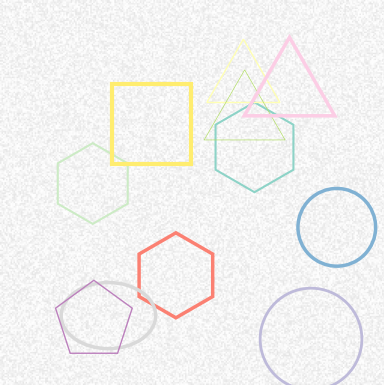[{"shape": "hexagon", "thickness": 1.5, "radius": 0.58, "center": [0.661, 0.618]}, {"shape": "triangle", "thickness": 1, "radius": 0.55, "center": [0.632, 0.789]}, {"shape": "circle", "thickness": 2, "radius": 0.66, "center": [0.808, 0.119]}, {"shape": "hexagon", "thickness": 2.5, "radius": 0.55, "center": [0.457, 0.285]}, {"shape": "circle", "thickness": 2.5, "radius": 0.5, "center": [0.875, 0.41]}, {"shape": "triangle", "thickness": 0.5, "radius": 0.61, "center": [0.635, 0.697]}, {"shape": "triangle", "thickness": 2.5, "radius": 0.68, "center": [0.752, 0.767]}, {"shape": "oval", "thickness": 2.5, "radius": 0.61, "center": [0.282, 0.18]}, {"shape": "pentagon", "thickness": 1, "radius": 0.52, "center": [0.244, 0.167]}, {"shape": "hexagon", "thickness": 1.5, "radius": 0.52, "center": [0.241, 0.523]}, {"shape": "square", "thickness": 3, "radius": 0.52, "center": [0.394, 0.679]}]